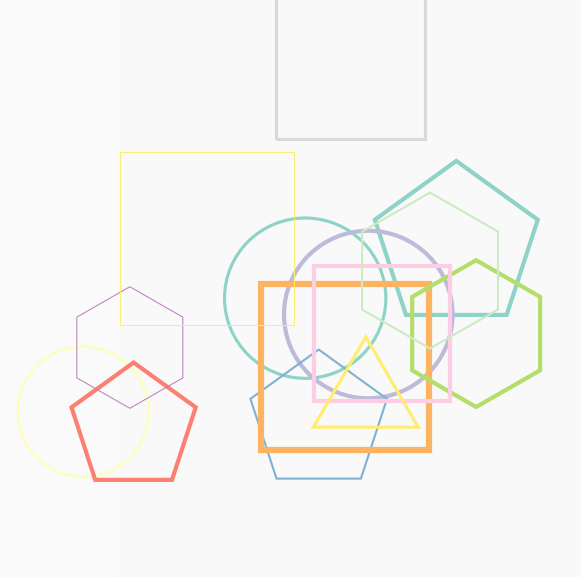[{"shape": "pentagon", "thickness": 2, "radius": 0.74, "center": [0.785, 0.573]}, {"shape": "circle", "thickness": 1.5, "radius": 0.69, "center": [0.525, 0.483]}, {"shape": "circle", "thickness": 1, "radius": 0.56, "center": [0.143, 0.286]}, {"shape": "circle", "thickness": 2, "radius": 0.73, "center": [0.634, 0.455]}, {"shape": "pentagon", "thickness": 2, "radius": 0.56, "center": [0.23, 0.259]}, {"shape": "pentagon", "thickness": 1, "radius": 0.62, "center": [0.548, 0.27]}, {"shape": "square", "thickness": 3, "radius": 0.72, "center": [0.594, 0.364]}, {"shape": "hexagon", "thickness": 2, "radius": 0.64, "center": [0.819, 0.421]}, {"shape": "square", "thickness": 2, "radius": 0.59, "center": [0.657, 0.422]}, {"shape": "square", "thickness": 1.5, "radius": 0.64, "center": [0.603, 0.888]}, {"shape": "hexagon", "thickness": 0.5, "radius": 0.53, "center": [0.223, 0.397]}, {"shape": "hexagon", "thickness": 1, "radius": 0.67, "center": [0.74, 0.531]}, {"shape": "square", "thickness": 0.5, "radius": 0.75, "center": [0.356, 0.586]}, {"shape": "triangle", "thickness": 1.5, "radius": 0.52, "center": [0.629, 0.311]}]